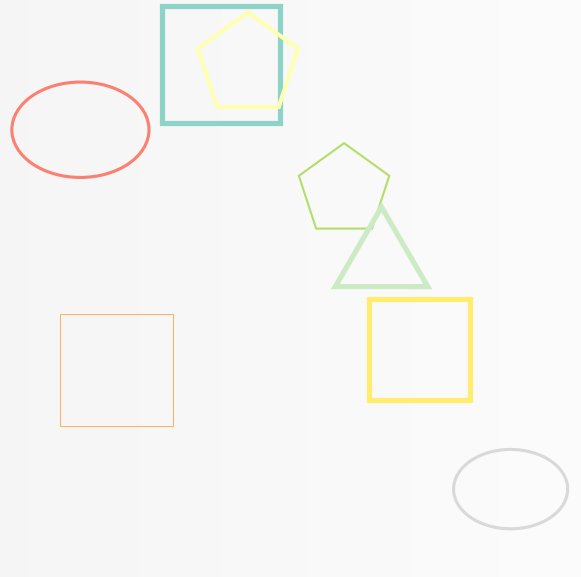[{"shape": "square", "thickness": 2.5, "radius": 0.51, "center": [0.38, 0.887]}, {"shape": "pentagon", "thickness": 2, "radius": 0.45, "center": [0.426, 0.887]}, {"shape": "oval", "thickness": 1.5, "radius": 0.59, "center": [0.138, 0.774]}, {"shape": "square", "thickness": 0.5, "radius": 0.49, "center": [0.201, 0.358]}, {"shape": "pentagon", "thickness": 1, "radius": 0.41, "center": [0.592, 0.669]}, {"shape": "oval", "thickness": 1.5, "radius": 0.49, "center": [0.878, 0.152]}, {"shape": "triangle", "thickness": 2.5, "radius": 0.46, "center": [0.656, 0.549]}, {"shape": "square", "thickness": 2.5, "radius": 0.44, "center": [0.722, 0.394]}]